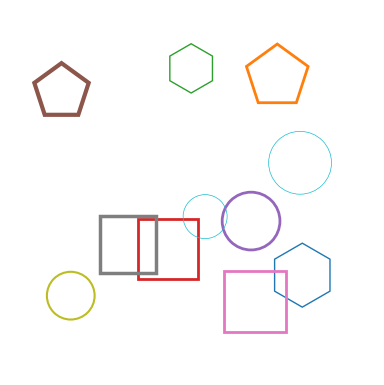[{"shape": "hexagon", "thickness": 1, "radius": 0.42, "center": [0.785, 0.285]}, {"shape": "pentagon", "thickness": 2, "radius": 0.42, "center": [0.72, 0.801]}, {"shape": "hexagon", "thickness": 1, "radius": 0.32, "center": [0.496, 0.822]}, {"shape": "square", "thickness": 2, "radius": 0.39, "center": [0.437, 0.352]}, {"shape": "circle", "thickness": 2, "radius": 0.38, "center": [0.652, 0.426]}, {"shape": "pentagon", "thickness": 3, "radius": 0.37, "center": [0.16, 0.762]}, {"shape": "square", "thickness": 2, "radius": 0.4, "center": [0.662, 0.218]}, {"shape": "square", "thickness": 2.5, "radius": 0.37, "center": [0.333, 0.366]}, {"shape": "circle", "thickness": 1.5, "radius": 0.31, "center": [0.184, 0.232]}, {"shape": "circle", "thickness": 0.5, "radius": 0.41, "center": [0.779, 0.577]}, {"shape": "circle", "thickness": 0.5, "radius": 0.29, "center": [0.533, 0.437]}]